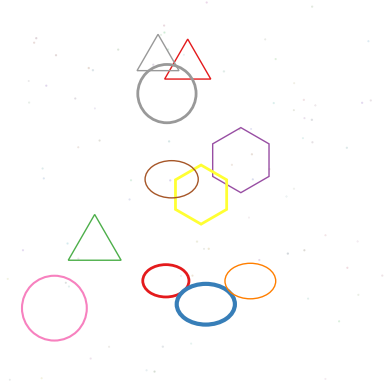[{"shape": "triangle", "thickness": 1, "radius": 0.35, "center": [0.488, 0.829]}, {"shape": "oval", "thickness": 2, "radius": 0.3, "center": [0.431, 0.271]}, {"shape": "oval", "thickness": 3, "radius": 0.38, "center": [0.535, 0.21]}, {"shape": "triangle", "thickness": 1, "radius": 0.4, "center": [0.246, 0.364]}, {"shape": "hexagon", "thickness": 1, "radius": 0.42, "center": [0.626, 0.584]}, {"shape": "oval", "thickness": 1, "radius": 0.33, "center": [0.65, 0.27]}, {"shape": "hexagon", "thickness": 2, "radius": 0.38, "center": [0.522, 0.495]}, {"shape": "oval", "thickness": 1, "radius": 0.35, "center": [0.446, 0.534]}, {"shape": "circle", "thickness": 1.5, "radius": 0.42, "center": [0.141, 0.2]}, {"shape": "triangle", "thickness": 1, "radius": 0.31, "center": [0.41, 0.848]}, {"shape": "circle", "thickness": 2, "radius": 0.38, "center": [0.434, 0.757]}]